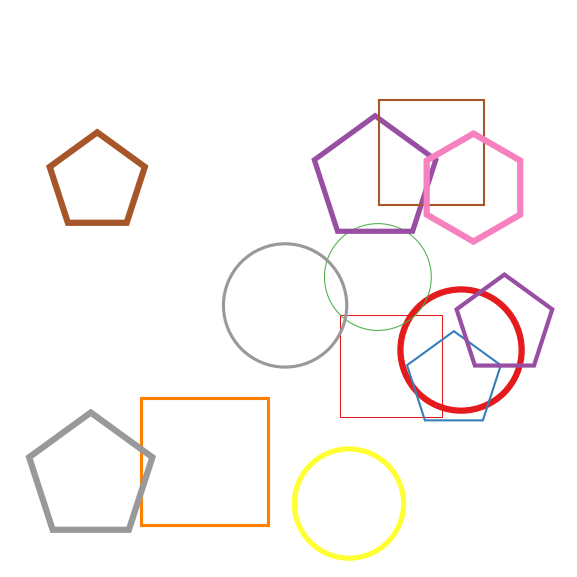[{"shape": "circle", "thickness": 3, "radius": 0.52, "center": [0.798, 0.393]}, {"shape": "square", "thickness": 0.5, "radius": 0.44, "center": [0.677, 0.365]}, {"shape": "pentagon", "thickness": 1, "radius": 0.43, "center": [0.786, 0.34]}, {"shape": "circle", "thickness": 0.5, "radius": 0.46, "center": [0.654, 0.519]}, {"shape": "pentagon", "thickness": 2, "radius": 0.44, "center": [0.873, 0.437]}, {"shape": "pentagon", "thickness": 2.5, "radius": 0.55, "center": [0.649, 0.688]}, {"shape": "square", "thickness": 1.5, "radius": 0.55, "center": [0.354, 0.2]}, {"shape": "circle", "thickness": 2.5, "radius": 0.47, "center": [0.604, 0.127]}, {"shape": "square", "thickness": 1, "radius": 0.45, "center": [0.748, 0.735]}, {"shape": "pentagon", "thickness": 3, "radius": 0.43, "center": [0.168, 0.683]}, {"shape": "hexagon", "thickness": 3, "radius": 0.47, "center": [0.82, 0.674]}, {"shape": "pentagon", "thickness": 3, "radius": 0.56, "center": [0.157, 0.173]}, {"shape": "circle", "thickness": 1.5, "radius": 0.53, "center": [0.494, 0.47]}]